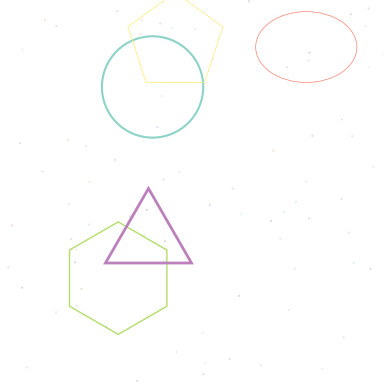[{"shape": "circle", "thickness": 1.5, "radius": 0.66, "center": [0.396, 0.774]}, {"shape": "oval", "thickness": 0.5, "radius": 0.66, "center": [0.796, 0.878]}, {"shape": "hexagon", "thickness": 1, "radius": 0.73, "center": [0.307, 0.278]}, {"shape": "triangle", "thickness": 2, "radius": 0.65, "center": [0.386, 0.381]}, {"shape": "pentagon", "thickness": 0.5, "radius": 0.65, "center": [0.455, 0.891]}]